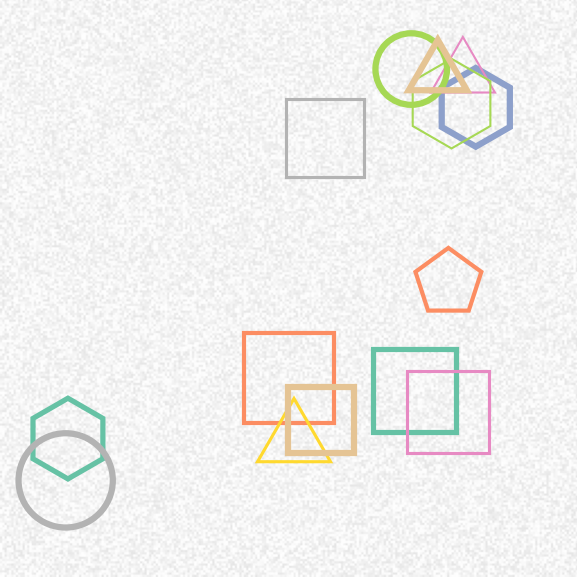[{"shape": "square", "thickness": 2.5, "radius": 0.36, "center": [0.717, 0.323]}, {"shape": "hexagon", "thickness": 2.5, "radius": 0.35, "center": [0.118, 0.24]}, {"shape": "pentagon", "thickness": 2, "radius": 0.3, "center": [0.776, 0.51]}, {"shape": "square", "thickness": 2, "radius": 0.39, "center": [0.501, 0.345]}, {"shape": "hexagon", "thickness": 3, "radius": 0.34, "center": [0.824, 0.813]}, {"shape": "square", "thickness": 1.5, "radius": 0.35, "center": [0.776, 0.286]}, {"shape": "triangle", "thickness": 1, "radius": 0.32, "center": [0.801, 0.871]}, {"shape": "circle", "thickness": 3, "radius": 0.31, "center": [0.712, 0.88]}, {"shape": "hexagon", "thickness": 1, "radius": 0.39, "center": [0.782, 0.82]}, {"shape": "triangle", "thickness": 1.5, "radius": 0.36, "center": [0.509, 0.236]}, {"shape": "triangle", "thickness": 3, "radius": 0.29, "center": [0.758, 0.872]}, {"shape": "square", "thickness": 3, "radius": 0.29, "center": [0.556, 0.272]}, {"shape": "square", "thickness": 1.5, "radius": 0.34, "center": [0.562, 0.76]}, {"shape": "circle", "thickness": 3, "radius": 0.41, "center": [0.114, 0.167]}]